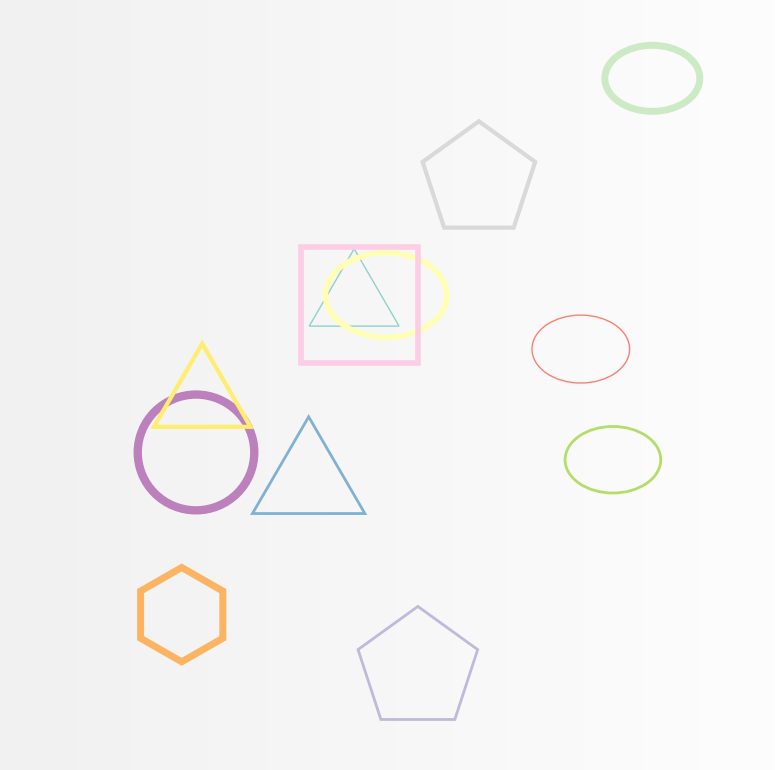[{"shape": "triangle", "thickness": 0.5, "radius": 0.33, "center": [0.457, 0.61]}, {"shape": "oval", "thickness": 2, "radius": 0.39, "center": [0.498, 0.617]}, {"shape": "pentagon", "thickness": 1, "radius": 0.41, "center": [0.539, 0.131]}, {"shape": "oval", "thickness": 0.5, "radius": 0.32, "center": [0.749, 0.547]}, {"shape": "triangle", "thickness": 1, "radius": 0.42, "center": [0.398, 0.375]}, {"shape": "hexagon", "thickness": 2.5, "radius": 0.31, "center": [0.234, 0.202]}, {"shape": "oval", "thickness": 1, "radius": 0.31, "center": [0.791, 0.403]}, {"shape": "square", "thickness": 2, "radius": 0.38, "center": [0.464, 0.604]}, {"shape": "pentagon", "thickness": 1.5, "radius": 0.38, "center": [0.618, 0.766]}, {"shape": "circle", "thickness": 3, "radius": 0.38, "center": [0.253, 0.412]}, {"shape": "oval", "thickness": 2.5, "radius": 0.31, "center": [0.842, 0.898]}, {"shape": "triangle", "thickness": 1.5, "radius": 0.36, "center": [0.261, 0.482]}]